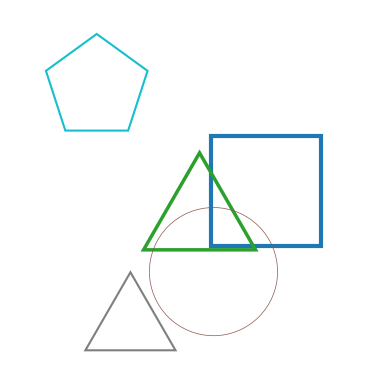[{"shape": "square", "thickness": 3, "radius": 0.72, "center": [0.69, 0.503]}, {"shape": "triangle", "thickness": 2.5, "radius": 0.84, "center": [0.518, 0.435]}, {"shape": "circle", "thickness": 0.5, "radius": 0.83, "center": [0.555, 0.294]}, {"shape": "triangle", "thickness": 1.5, "radius": 0.68, "center": [0.339, 0.158]}, {"shape": "pentagon", "thickness": 1.5, "radius": 0.69, "center": [0.251, 0.773]}]